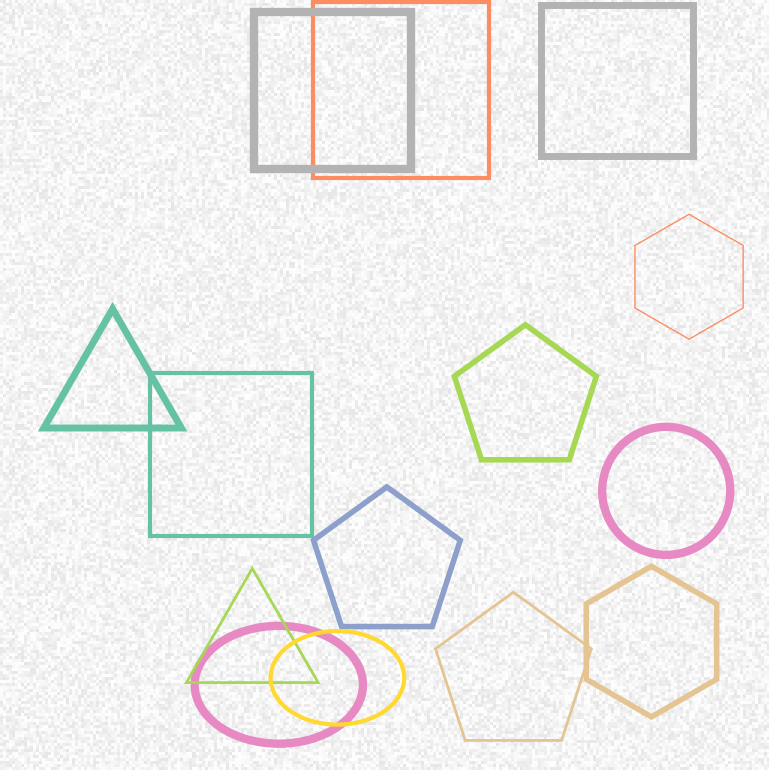[{"shape": "triangle", "thickness": 2.5, "radius": 0.52, "center": [0.146, 0.496]}, {"shape": "square", "thickness": 1.5, "radius": 0.53, "center": [0.3, 0.41]}, {"shape": "hexagon", "thickness": 0.5, "radius": 0.41, "center": [0.895, 0.641]}, {"shape": "square", "thickness": 1.5, "radius": 0.57, "center": [0.521, 0.883]}, {"shape": "pentagon", "thickness": 2, "radius": 0.5, "center": [0.502, 0.267]}, {"shape": "oval", "thickness": 3, "radius": 0.55, "center": [0.362, 0.111]}, {"shape": "circle", "thickness": 3, "radius": 0.42, "center": [0.865, 0.363]}, {"shape": "triangle", "thickness": 1, "radius": 0.49, "center": [0.328, 0.163]}, {"shape": "pentagon", "thickness": 2, "radius": 0.48, "center": [0.682, 0.481]}, {"shape": "oval", "thickness": 1.5, "radius": 0.43, "center": [0.438, 0.12]}, {"shape": "pentagon", "thickness": 1, "radius": 0.53, "center": [0.667, 0.124]}, {"shape": "hexagon", "thickness": 2, "radius": 0.49, "center": [0.846, 0.167]}, {"shape": "square", "thickness": 3, "radius": 0.51, "center": [0.431, 0.882]}, {"shape": "square", "thickness": 2.5, "radius": 0.49, "center": [0.801, 0.896]}]